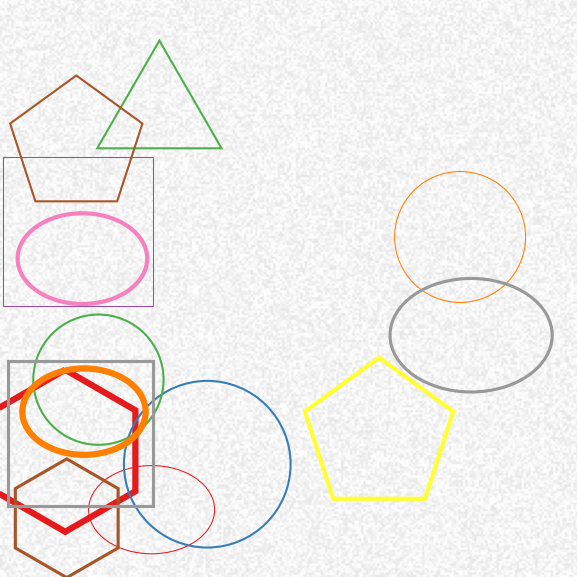[{"shape": "oval", "thickness": 0.5, "radius": 0.55, "center": [0.263, 0.117]}, {"shape": "hexagon", "thickness": 3, "radius": 0.7, "center": [0.113, 0.219]}, {"shape": "circle", "thickness": 1, "radius": 0.72, "center": [0.359, 0.195]}, {"shape": "circle", "thickness": 1, "radius": 0.56, "center": [0.17, 0.342]}, {"shape": "triangle", "thickness": 1, "radius": 0.62, "center": [0.276, 0.804]}, {"shape": "square", "thickness": 0.5, "radius": 0.65, "center": [0.135, 0.598]}, {"shape": "circle", "thickness": 0.5, "radius": 0.57, "center": [0.797, 0.589]}, {"shape": "oval", "thickness": 3, "radius": 0.53, "center": [0.145, 0.286]}, {"shape": "pentagon", "thickness": 2, "radius": 0.68, "center": [0.656, 0.245]}, {"shape": "hexagon", "thickness": 1.5, "radius": 0.51, "center": [0.116, 0.102]}, {"shape": "pentagon", "thickness": 1, "radius": 0.6, "center": [0.132, 0.748]}, {"shape": "oval", "thickness": 2, "radius": 0.56, "center": [0.143, 0.551]}, {"shape": "oval", "thickness": 1.5, "radius": 0.7, "center": [0.816, 0.419]}, {"shape": "square", "thickness": 1.5, "radius": 0.63, "center": [0.14, 0.249]}]